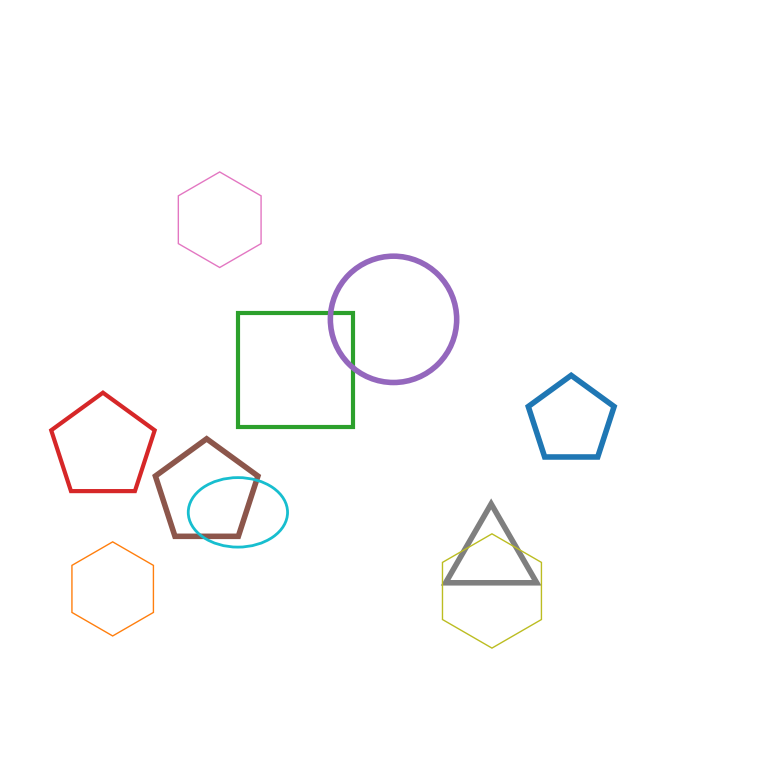[{"shape": "pentagon", "thickness": 2, "radius": 0.29, "center": [0.742, 0.454]}, {"shape": "hexagon", "thickness": 0.5, "radius": 0.31, "center": [0.146, 0.235]}, {"shape": "square", "thickness": 1.5, "radius": 0.37, "center": [0.384, 0.52]}, {"shape": "pentagon", "thickness": 1.5, "radius": 0.35, "center": [0.134, 0.419]}, {"shape": "circle", "thickness": 2, "radius": 0.41, "center": [0.511, 0.585]}, {"shape": "pentagon", "thickness": 2, "radius": 0.35, "center": [0.268, 0.36]}, {"shape": "hexagon", "thickness": 0.5, "radius": 0.31, "center": [0.285, 0.715]}, {"shape": "triangle", "thickness": 2, "radius": 0.34, "center": [0.638, 0.277]}, {"shape": "hexagon", "thickness": 0.5, "radius": 0.37, "center": [0.639, 0.233]}, {"shape": "oval", "thickness": 1, "radius": 0.32, "center": [0.309, 0.335]}]